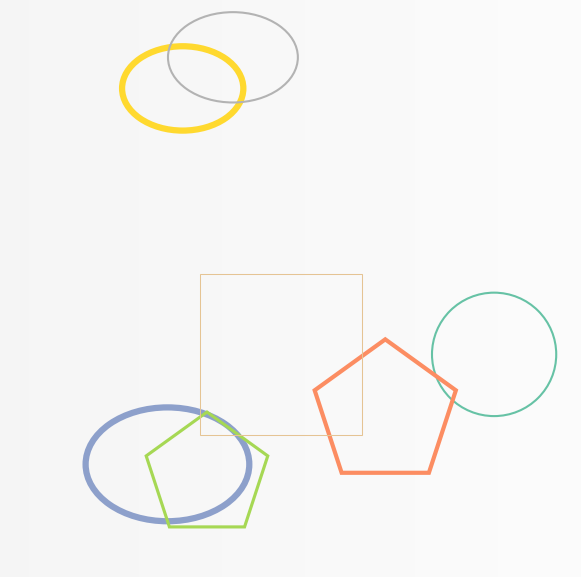[{"shape": "circle", "thickness": 1, "radius": 0.53, "center": [0.85, 0.385]}, {"shape": "pentagon", "thickness": 2, "radius": 0.64, "center": [0.663, 0.284]}, {"shape": "oval", "thickness": 3, "radius": 0.7, "center": [0.288, 0.195]}, {"shape": "pentagon", "thickness": 1.5, "radius": 0.55, "center": [0.356, 0.176]}, {"shape": "oval", "thickness": 3, "radius": 0.52, "center": [0.314, 0.846]}, {"shape": "square", "thickness": 0.5, "radius": 0.7, "center": [0.484, 0.385]}, {"shape": "oval", "thickness": 1, "radius": 0.56, "center": [0.401, 0.9]}]